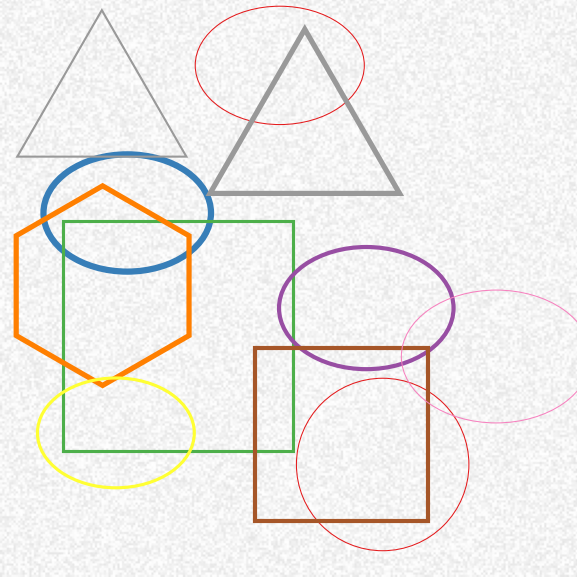[{"shape": "circle", "thickness": 0.5, "radius": 0.75, "center": [0.663, 0.195]}, {"shape": "oval", "thickness": 0.5, "radius": 0.73, "center": [0.484, 0.886]}, {"shape": "oval", "thickness": 3, "radius": 0.73, "center": [0.22, 0.63]}, {"shape": "square", "thickness": 1.5, "radius": 1.0, "center": [0.308, 0.417]}, {"shape": "oval", "thickness": 2, "radius": 0.76, "center": [0.634, 0.466]}, {"shape": "hexagon", "thickness": 2.5, "radius": 0.86, "center": [0.178, 0.504]}, {"shape": "oval", "thickness": 1.5, "radius": 0.68, "center": [0.201, 0.25]}, {"shape": "square", "thickness": 2, "radius": 0.75, "center": [0.591, 0.247]}, {"shape": "oval", "thickness": 0.5, "radius": 0.82, "center": [0.859, 0.382]}, {"shape": "triangle", "thickness": 1, "radius": 0.85, "center": [0.176, 0.812]}, {"shape": "triangle", "thickness": 2.5, "radius": 0.95, "center": [0.528, 0.759]}]